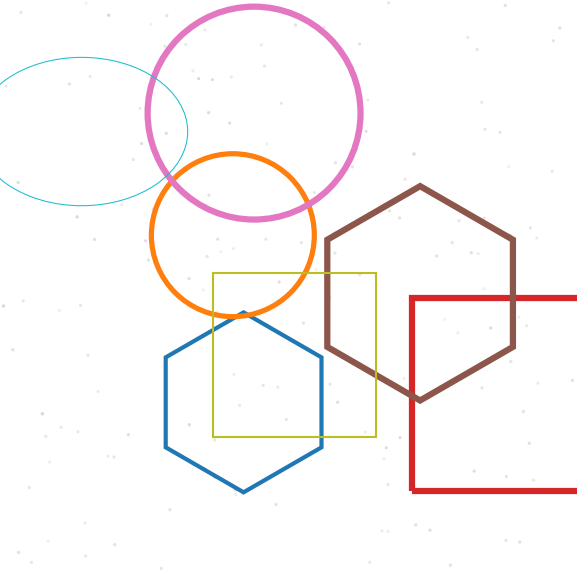[{"shape": "hexagon", "thickness": 2, "radius": 0.78, "center": [0.422, 0.302]}, {"shape": "circle", "thickness": 2.5, "radius": 0.71, "center": [0.403, 0.592]}, {"shape": "square", "thickness": 3, "radius": 0.83, "center": [0.88, 0.316]}, {"shape": "hexagon", "thickness": 3, "radius": 0.93, "center": [0.727, 0.491]}, {"shape": "circle", "thickness": 3, "radius": 0.92, "center": [0.44, 0.803]}, {"shape": "square", "thickness": 1, "radius": 0.71, "center": [0.51, 0.384]}, {"shape": "oval", "thickness": 0.5, "radius": 0.92, "center": [0.141, 0.771]}]